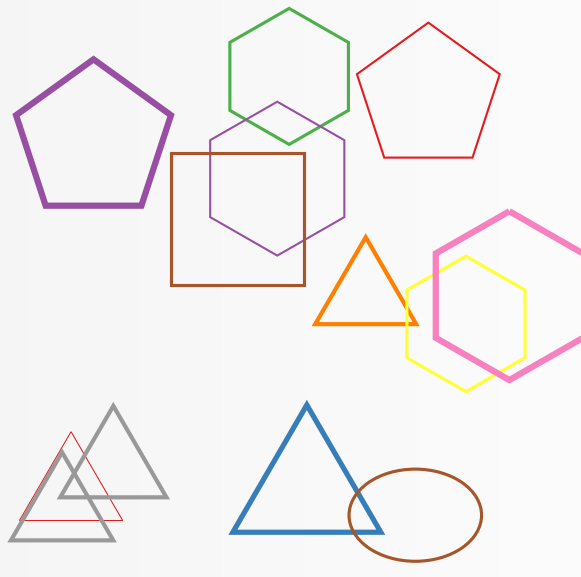[{"shape": "pentagon", "thickness": 1, "radius": 0.65, "center": [0.737, 0.831]}, {"shape": "triangle", "thickness": 0.5, "radius": 0.51, "center": [0.122, 0.149]}, {"shape": "triangle", "thickness": 2.5, "radius": 0.73, "center": [0.528, 0.151]}, {"shape": "hexagon", "thickness": 1.5, "radius": 0.59, "center": [0.497, 0.867]}, {"shape": "pentagon", "thickness": 3, "radius": 0.7, "center": [0.161, 0.756]}, {"shape": "hexagon", "thickness": 1, "radius": 0.67, "center": [0.477, 0.69]}, {"shape": "triangle", "thickness": 2, "radius": 0.5, "center": [0.629, 0.488]}, {"shape": "hexagon", "thickness": 1.5, "radius": 0.59, "center": [0.802, 0.438]}, {"shape": "square", "thickness": 1.5, "radius": 0.57, "center": [0.409, 0.62]}, {"shape": "oval", "thickness": 1.5, "radius": 0.57, "center": [0.714, 0.107]}, {"shape": "hexagon", "thickness": 3, "radius": 0.73, "center": [0.876, 0.487]}, {"shape": "triangle", "thickness": 2, "radius": 0.51, "center": [0.107, 0.114]}, {"shape": "triangle", "thickness": 2, "radius": 0.53, "center": [0.195, 0.191]}]